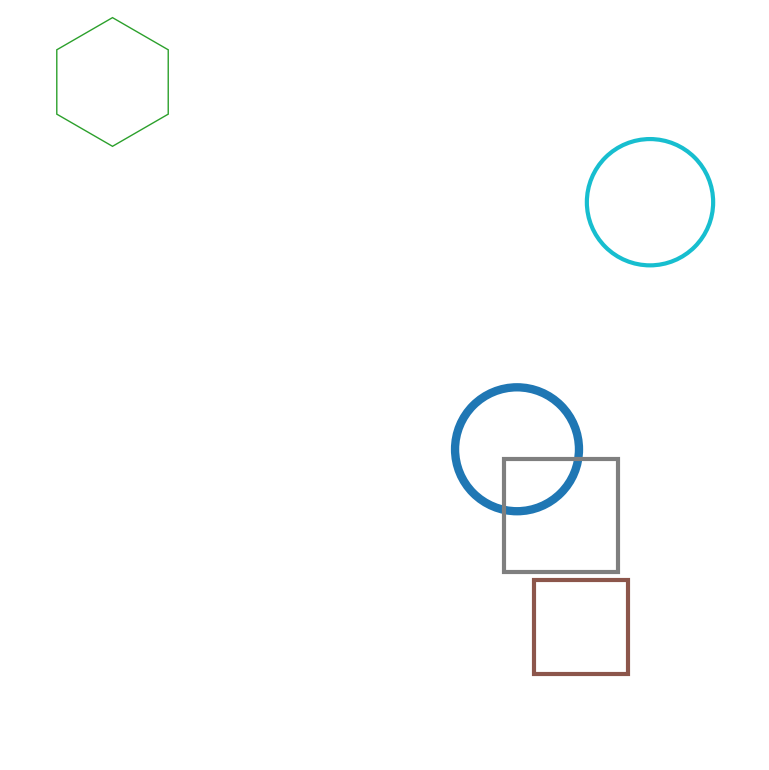[{"shape": "circle", "thickness": 3, "radius": 0.4, "center": [0.671, 0.417]}, {"shape": "hexagon", "thickness": 0.5, "radius": 0.42, "center": [0.146, 0.894]}, {"shape": "square", "thickness": 1.5, "radius": 0.31, "center": [0.755, 0.186]}, {"shape": "square", "thickness": 1.5, "radius": 0.37, "center": [0.729, 0.331]}, {"shape": "circle", "thickness": 1.5, "radius": 0.41, "center": [0.844, 0.737]}]